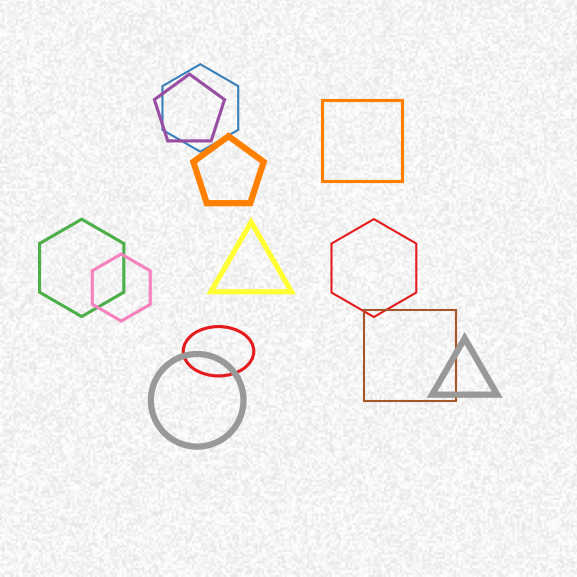[{"shape": "hexagon", "thickness": 1, "radius": 0.42, "center": [0.647, 0.535]}, {"shape": "oval", "thickness": 1.5, "radius": 0.31, "center": [0.378, 0.391]}, {"shape": "hexagon", "thickness": 1, "radius": 0.38, "center": [0.347, 0.812]}, {"shape": "hexagon", "thickness": 1.5, "radius": 0.42, "center": [0.141, 0.535]}, {"shape": "pentagon", "thickness": 1.5, "radius": 0.32, "center": [0.328, 0.807]}, {"shape": "square", "thickness": 1.5, "radius": 0.35, "center": [0.627, 0.756]}, {"shape": "pentagon", "thickness": 3, "radius": 0.32, "center": [0.396, 0.699]}, {"shape": "triangle", "thickness": 2.5, "radius": 0.4, "center": [0.435, 0.534]}, {"shape": "square", "thickness": 1, "radius": 0.4, "center": [0.71, 0.384]}, {"shape": "hexagon", "thickness": 1.5, "radius": 0.29, "center": [0.21, 0.501]}, {"shape": "circle", "thickness": 3, "radius": 0.4, "center": [0.341, 0.306]}, {"shape": "triangle", "thickness": 3, "radius": 0.33, "center": [0.805, 0.348]}]